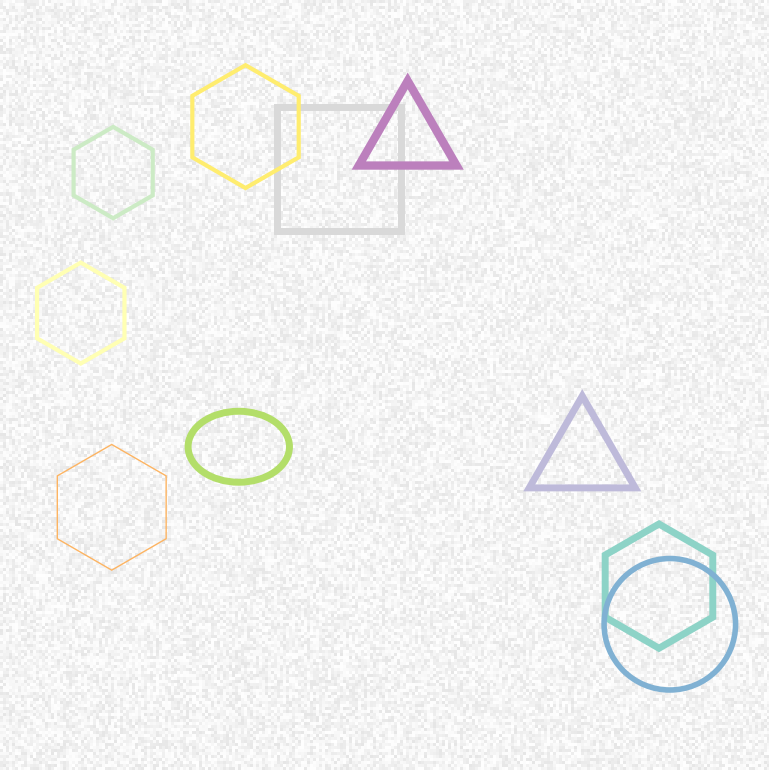[{"shape": "hexagon", "thickness": 2.5, "radius": 0.4, "center": [0.856, 0.239]}, {"shape": "hexagon", "thickness": 1.5, "radius": 0.33, "center": [0.105, 0.593]}, {"shape": "triangle", "thickness": 2.5, "radius": 0.4, "center": [0.756, 0.406]}, {"shape": "circle", "thickness": 2, "radius": 0.43, "center": [0.87, 0.189]}, {"shape": "hexagon", "thickness": 0.5, "radius": 0.41, "center": [0.145, 0.341]}, {"shape": "oval", "thickness": 2.5, "radius": 0.33, "center": [0.31, 0.42]}, {"shape": "square", "thickness": 2.5, "radius": 0.4, "center": [0.441, 0.781]}, {"shape": "triangle", "thickness": 3, "radius": 0.37, "center": [0.529, 0.822]}, {"shape": "hexagon", "thickness": 1.5, "radius": 0.3, "center": [0.147, 0.776]}, {"shape": "hexagon", "thickness": 1.5, "radius": 0.4, "center": [0.319, 0.836]}]